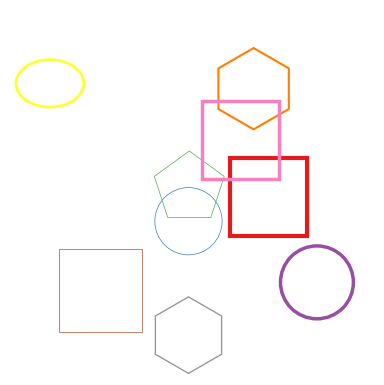[{"shape": "square", "thickness": 3, "radius": 0.5, "center": [0.698, 0.488]}, {"shape": "circle", "thickness": 0.5, "radius": 0.44, "center": [0.49, 0.425]}, {"shape": "pentagon", "thickness": 0.5, "radius": 0.48, "center": [0.492, 0.512]}, {"shape": "circle", "thickness": 2.5, "radius": 0.47, "center": [0.823, 0.267]}, {"shape": "hexagon", "thickness": 1.5, "radius": 0.53, "center": [0.659, 0.77]}, {"shape": "oval", "thickness": 2, "radius": 0.44, "center": [0.129, 0.783]}, {"shape": "square", "thickness": 0.5, "radius": 0.54, "center": [0.261, 0.246]}, {"shape": "square", "thickness": 2.5, "radius": 0.5, "center": [0.625, 0.636]}, {"shape": "hexagon", "thickness": 1, "radius": 0.5, "center": [0.49, 0.13]}]